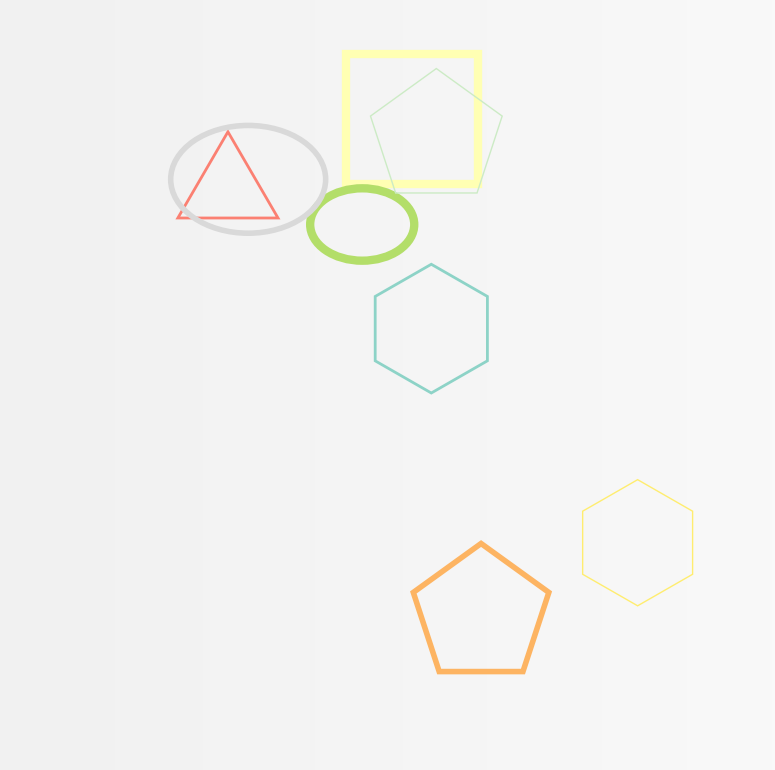[{"shape": "hexagon", "thickness": 1, "radius": 0.42, "center": [0.557, 0.573]}, {"shape": "square", "thickness": 3, "radius": 0.42, "center": [0.531, 0.845]}, {"shape": "triangle", "thickness": 1, "radius": 0.37, "center": [0.294, 0.754]}, {"shape": "pentagon", "thickness": 2, "radius": 0.46, "center": [0.621, 0.202]}, {"shape": "oval", "thickness": 3, "radius": 0.34, "center": [0.467, 0.708]}, {"shape": "oval", "thickness": 2, "radius": 0.5, "center": [0.32, 0.767]}, {"shape": "pentagon", "thickness": 0.5, "radius": 0.45, "center": [0.563, 0.822]}, {"shape": "hexagon", "thickness": 0.5, "radius": 0.41, "center": [0.823, 0.295]}]